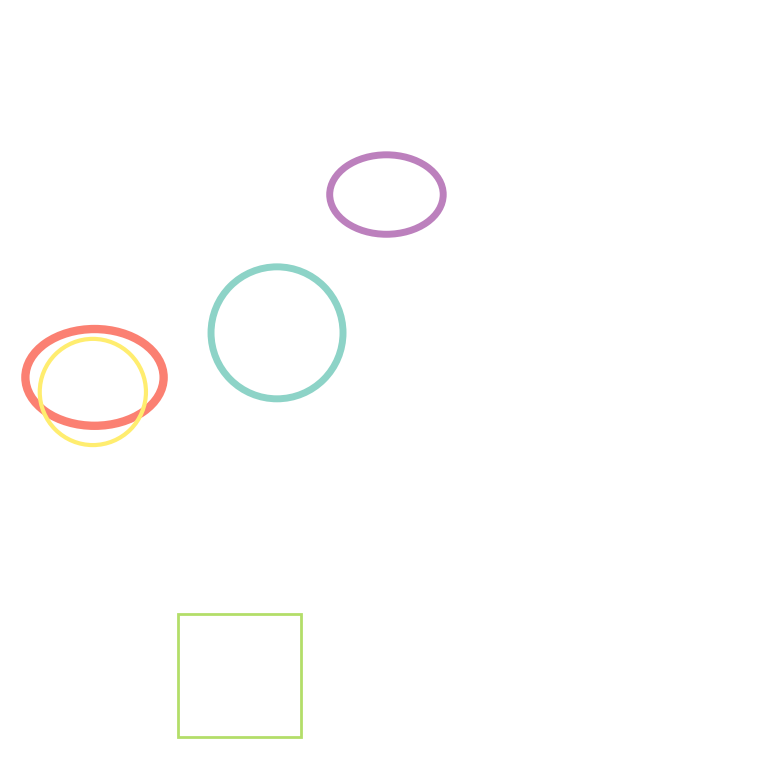[{"shape": "circle", "thickness": 2.5, "radius": 0.43, "center": [0.36, 0.568]}, {"shape": "oval", "thickness": 3, "radius": 0.45, "center": [0.123, 0.51]}, {"shape": "square", "thickness": 1, "radius": 0.4, "center": [0.311, 0.122]}, {"shape": "oval", "thickness": 2.5, "radius": 0.37, "center": [0.502, 0.747]}, {"shape": "circle", "thickness": 1.5, "radius": 0.34, "center": [0.121, 0.491]}]